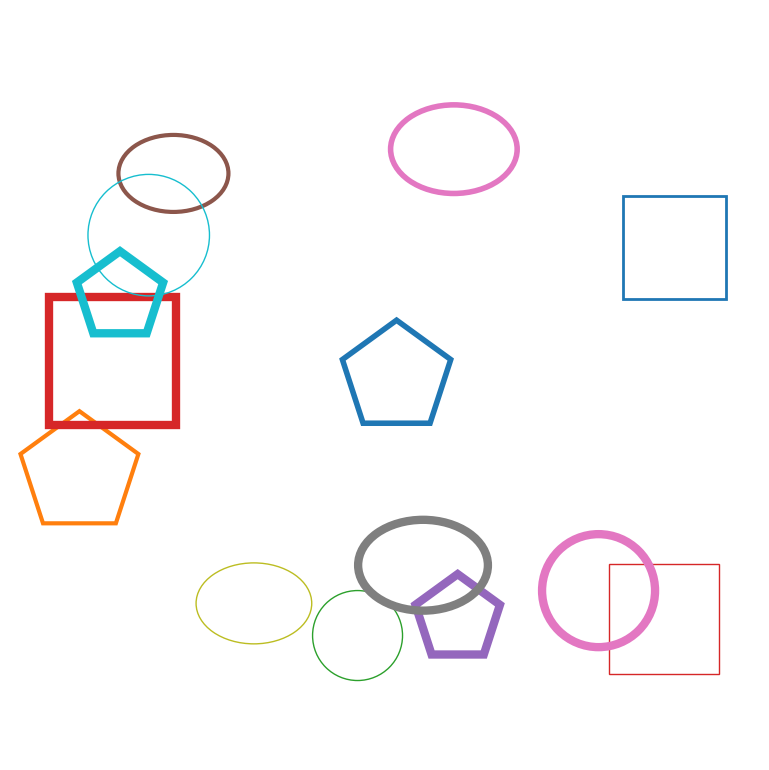[{"shape": "square", "thickness": 1, "radius": 0.33, "center": [0.876, 0.678]}, {"shape": "pentagon", "thickness": 2, "radius": 0.37, "center": [0.515, 0.51]}, {"shape": "pentagon", "thickness": 1.5, "radius": 0.4, "center": [0.103, 0.385]}, {"shape": "circle", "thickness": 0.5, "radius": 0.29, "center": [0.464, 0.175]}, {"shape": "square", "thickness": 0.5, "radius": 0.36, "center": [0.863, 0.196]}, {"shape": "square", "thickness": 3, "radius": 0.41, "center": [0.146, 0.532]}, {"shape": "pentagon", "thickness": 3, "radius": 0.29, "center": [0.594, 0.197]}, {"shape": "oval", "thickness": 1.5, "radius": 0.36, "center": [0.225, 0.775]}, {"shape": "oval", "thickness": 2, "radius": 0.41, "center": [0.589, 0.806]}, {"shape": "circle", "thickness": 3, "radius": 0.37, "center": [0.777, 0.233]}, {"shape": "oval", "thickness": 3, "radius": 0.42, "center": [0.549, 0.266]}, {"shape": "oval", "thickness": 0.5, "radius": 0.38, "center": [0.33, 0.216]}, {"shape": "pentagon", "thickness": 3, "radius": 0.29, "center": [0.156, 0.615]}, {"shape": "circle", "thickness": 0.5, "radius": 0.39, "center": [0.193, 0.695]}]